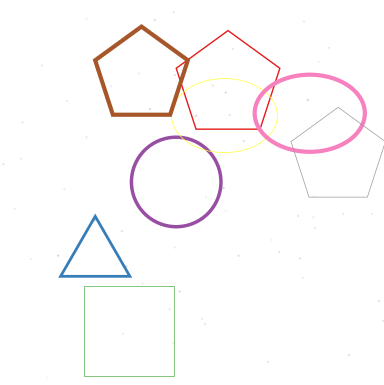[{"shape": "pentagon", "thickness": 1, "radius": 0.71, "center": [0.592, 0.779]}, {"shape": "triangle", "thickness": 2, "radius": 0.52, "center": [0.247, 0.334]}, {"shape": "square", "thickness": 0.5, "radius": 0.58, "center": [0.335, 0.14]}, {"shape": "circle", "thickness": 2.5, "radius": 0.58, "center": [0.458, 0.527]}, {"shape": "oval", "thickness": 0.5, "radius": 0.69, "center": [0.583, 0.7]}, {"shape": "pentagon", "thickness": 3, "radius": 0.63, "center": [0.368, 0.804]}, {"shape": "oval", "thickness": 3, "radius": 0.72, "center": [0.805, 0.706]}, {"shape": "pentagon", "thickness": 0.5, "radius": 0.64, "center": [0.878, 0.592]}]